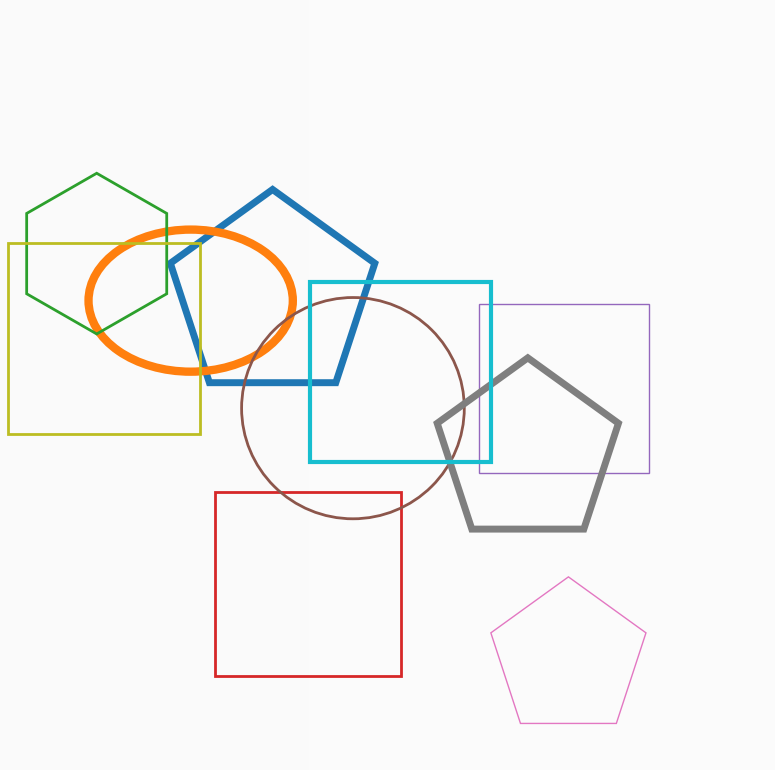[{"shape": "pentagon", "thickness": 2.5, "radius": 0.69, "center": [0.352, 0.615]}, {"shape": "oval", "thickness": 3, "radius": 0.66, "center": [0.246, 0.61]}, {"shape": "hexagon", "thickness": 1, "radius": 0.52, "center": [0.125, 0.671]}, {"shape": "square", "thickness": 1, "radius": 0.6, "center": [0.397, 0.242]}, {"shape": "square", "thickness": 0.5, "radius": 0.55, "center": [0.728, 0.496]}, {"shape": "circle", "thickness": 1, "radius": 0.72, "center": [0.455, 0.47]}, {"shape": "pentagon", "thickness": 0.5, "radius": 0.53, "center": [0.733, 0.146]}, {"shape": "pentagon", "thickness": 2.5, "radius": 0.61, "center": [0.681, 0.412]}, {"shape": "square", "thickness": 1, "radius": 0.62, "center": [0.134, 0.561]}, {"shape": "square", "thickness": 1.5, "radius": 0.58, "center": [0.516, 0.517]}]